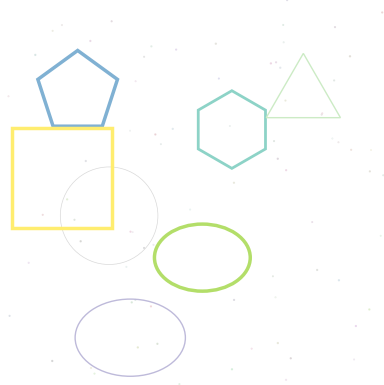[{"shape": "hexagon", "thickness": 2, "radius": 0.5, "center": [0.602, 0.664]}, {"shape": "oval", "thickness": 1, "radius": 0.72, "center": [0.338, 0.123]}, {"shape": "pentagon", "thickness": 2.5, "radius": 0.54, "center": [0.202, 0.76]}, {"shape": "oval", "thickness": 2.5, "radius": 0.62, "center": [0.526, 0.331]}, {"shape": "circle", "thickness": 0.5, "radius": 0.63, "center": [0.283, 0.44]}, {"shape": "triangle", "thickness": 1, "radius": 0.56, "center": [0.788, 0.75]}, {"shape": "square", "thickness": 2.5, "radius": 0.65, "center": [0.161, 0.537]}]